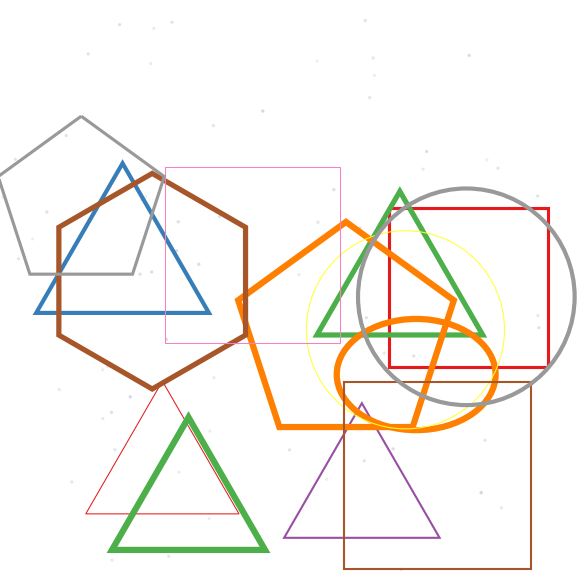[{"shape": "triangle", "thickness": 0.5, "radius": 0.77, "center": [0.281, 0.186]}, {"shape": "square", "thickness": 1.5, "radius": 0.69, "center": [0.811, 0.501]}, {"shape": "triangle", "thickness": 2, "radius": 0.86, "center": [0.212, 0.544]}, {"shape": "triangle", "thickness": 2.5, "radius": 0.83, "center": [0.692, 0.502]}, {"shape": "triangle", "thickness": 3, "radius": 0.77, "center": [0.326, 0.123]}, {"shape": "triangle", "thickness": 1, "radius": 0.78, "center": [0.627, 0.146]}, {"shape": "pentagon", "thickness": 3, "radius": 0.98, "center": [0.599, 0.418]}, {"shape": "oval", "thickness": 3, "radius": 0.69, "center": [0.721, 0.351]}, {"shape": "circle", "thickness": 0.5, "radius": 0.86, "center": [0.702, 0.428]}, {"shape": "square", "thickness": 1, "radius": 0.81, "center": [0.757, 0.175]}, {"shape": "hexagon", "thickness": 2.5, "radius": 0.93, "center": [0.264, 0.512]}, {"shape": "square", "thickness": 0.5, "radius": 0.76, "center": [0.437, 0.558]}, {"shape": "circle", "thickness": 2, "radius": 0.94, "center": [0.808, 0.485]}, {"shape": "pentagon", "thickness": 1.5, "radius": 0.76, "center": [0.141, 0.647]}]